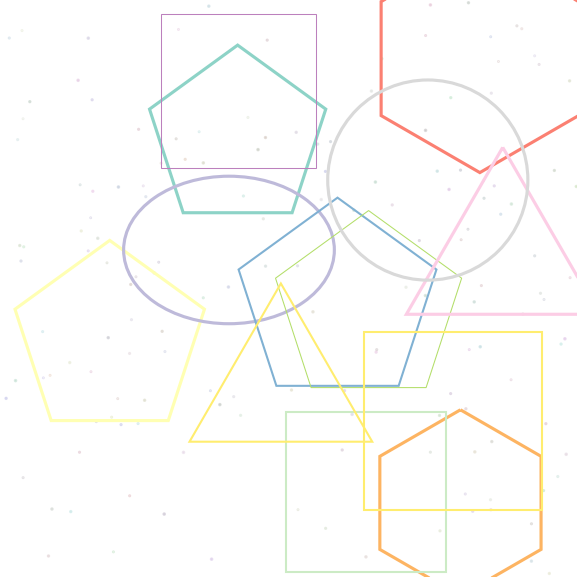[{"shape": "pentagon", "thickness": 1.5, "radius": 0.8, "center": [0.411, 0.761]}, {"shape": "pentagon", "thickness": 1.5, "radius": 0.86, "center": [0.19, 0.41]}, {"shape": "oval", "thickness": 1.5, "radius": 0.91, "center": [0.397, 0.566]}, {"shape": "hexagon", "thickness": 1.5, "radius": 0.99, "center": [0.831, 0.898]}, {"shape": "pentagon", "thickness": 1, "radius": 0.9, "center": [0.584, 0.477]}, {"shape": "hexagon", "thickness": 1.5, "radius": 0.81, "center": [0.797, 0.128]}, {"shape": "pentagon", "thickness": 0.5, "radius": 0.85, "center": [0.638, 0.465]}, {"shape": "triangle", "thickness": 1.5, "radius": 0.96, "center": [0.871, 0.551]}, {"shape": "circle", "thickness": 1.5, "radius": 0.87, "center": [0.741, 0.687]}, {"shape": "square", "thickness": 0.5, "radius": 0.67, "center": [0.413, 0.841]}, {"shape": "square", "thickness": 1, "radius": 0.69, "center": [0.634, 0.147]}, {"shape": "triangle", "thickness": 1, "radius": 0.91, "center": [0.486, 0.326]}, {"shape": "square", "thickness": 1, "radius": 0.77, "center": [0.785, 0.27]}]